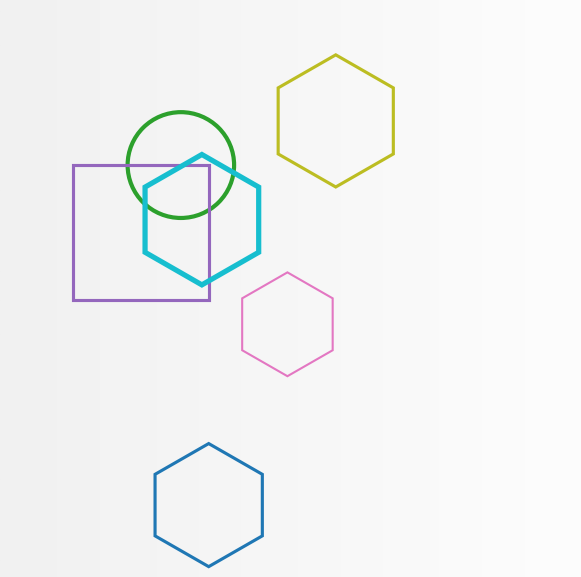[{"shape": "hexagon", "thickness": 1.5, "radius": 0.53, "center": [0.359, 0.124]}, {"shape": "circle", "thickness": 2, "radius": 0.46, "center": [0.311, 0.713]}, {"shape": "square", "thickness": 1.5, "radius": 0.59, "center": [0.243, 0.597]}, {"shape": "hexagon", "thickness": 1, "radius": 0.45, "center": [0.494, 0.438]}, {"shape": "hexagon", "thickness": 1.5, "radius": 0.57, "center": [0.578, 0.79]}, {"shape": "hexagon", "thickness": 2.5, "radius": 0.56, "center": [0.347, 0.619]}]